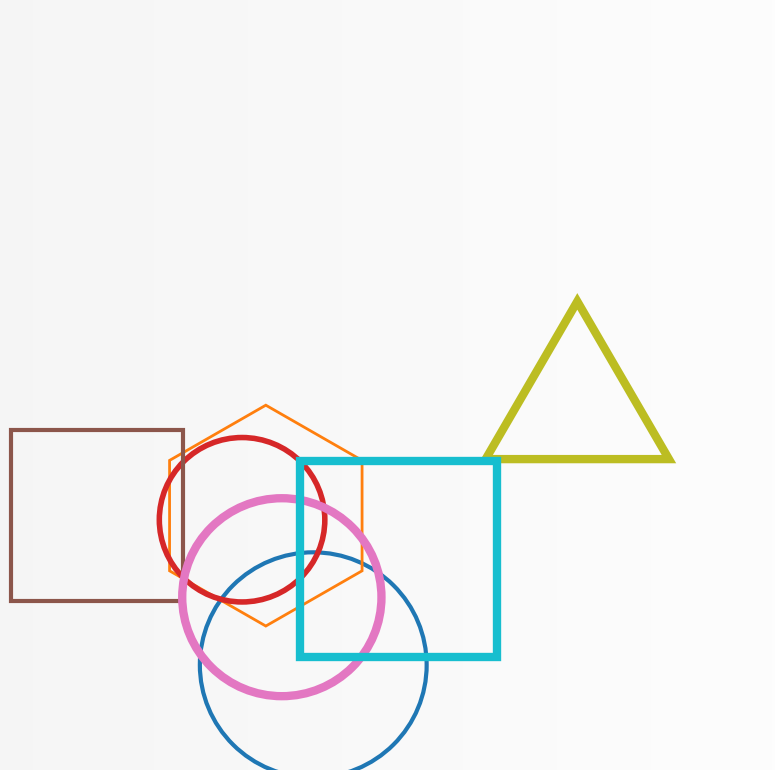[{"shape": "circle", "thickness": 1.5, "radius": 0.73, "center": [0.404, 0.136]}, {"shape": "hexagon", "thickness": 1, "radius": 0.72, "center": [0.343, 0.33]}, {"shape": "circle", "thickness": 2, "radius": 0.53, "center": [0.312, 0.325]}, {"shape": "square", "thickness": 1.5, "radius": 0.55, "center": [0.125, 0.33]}, {"shape": "circle", "thickness": 3, "radius": 0.64, "center": [0.364, 0.224]}, {"shape": "triangle", "thickness": 3, "radius": 0.68, "center": [0.745, 0.472]}, {"shape": "square", "thickness": 3, "radius": 0.64, "center": [0.514, 0.274]}]